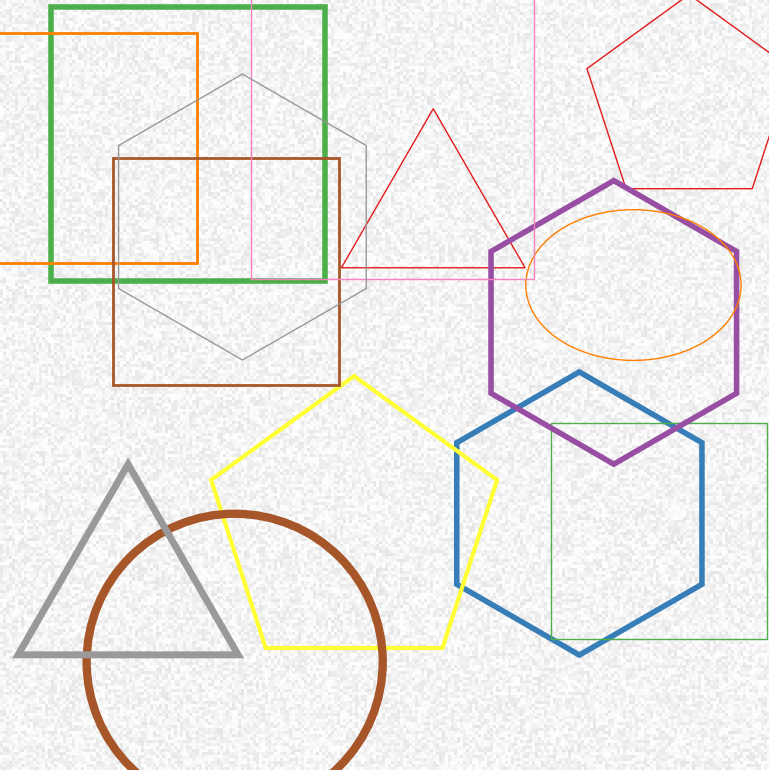[{"shape": "pentagon", "thickness": 0.5, "radius": 0.7, "center": [0.895, 0.868]}, {"shape": "triangle", "thickness": 0.5, "radius": 0.69, "center": [0.563, 0.721]}, {"shape": "hexagon", "thickness": 2, "radius": 0.92, "center": [0.752, 0.333]}, {"shape": "square", "thickness": 2, "radius": 0.89, "center": [0.244, 0.813]}, {"shape": "square", "thickness": 0.5, "radius": 0.7, "center": [0.856, 0.31]}, {"shape": "hexagon", "thickness": 2, "radius": 0.92, "center": [0.797, 0.581]}, {"shape": "oval", "thickness": 0.5, "radius": 0.7, "center": [0.823, 0.63]}, {"shape": "square", "thickness": 1, "radius": 0.75, "center": [0.106, 0.808]}, {"shape": "pentagon", "thickness": 1.5, "radius": 0.98, "center": [0.46, 0.316]}, {"shape": "square", "thickness": 1, "radius": 0.73, "center": [0.294, 0.647]}, {"shape": "circle", "thickness": 3, "radius": 0.96, "center": [0.305, 0.141]}, {"shape": "square", "thickness": 0.5, "radius": 0.92, "center": [0.509, 0.822]}, {"shape": "hexagon", "thickness": 0.5, "radius": 0.93, "center": [0.315, 0.718]}, {"shape": "triangle", "thickness": 2.5, "radius": 0.82, "center": [0.166, 0.232]}]